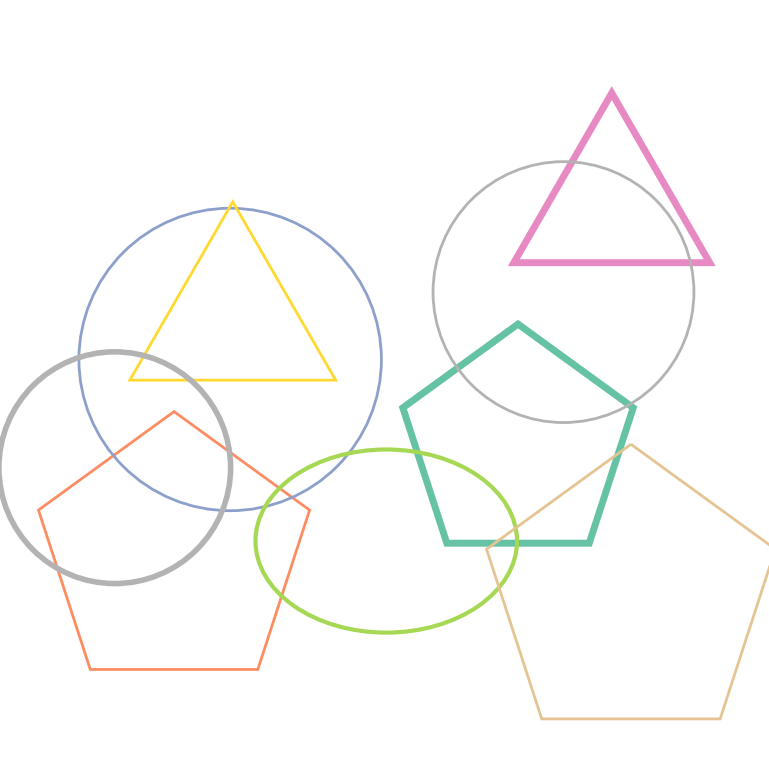[{"shape": "pentagon", "thickness": 2.5, "radius": 0.79, "center": [0.673, 0.422]}, {"shape": "pentagon", "thickness": 1, "radius": 0.93, "center": [0.226, 0.28]}, {"shape": "circle", "thickness": 1, "radius": 0.98, "center": [0.299, 0.533]}, {"shape": "triangle", "thickness": 2.5, "radius": 0.73, "center": [0.794, 0.732]}, {"shape": "oval", "thickness": 1.5, "radius": 0.85, "center": [0.502, 0.297]}, {"shape": "triangle", "thickness": 1, "radius": 0.77, "center": [0.302, 0.583]}, {"shape": "pentagon", "thickness": 1, "radius": 0.99, "center": [0.819, 0.226]}, {"shape": "circle", "thickness": 1, "radius": 0.85, "center": [0.732, 0.621]}, {"shape": "circle", "thickness": 2, "radius": 0.75, "center": [0.149, 0.393]}]